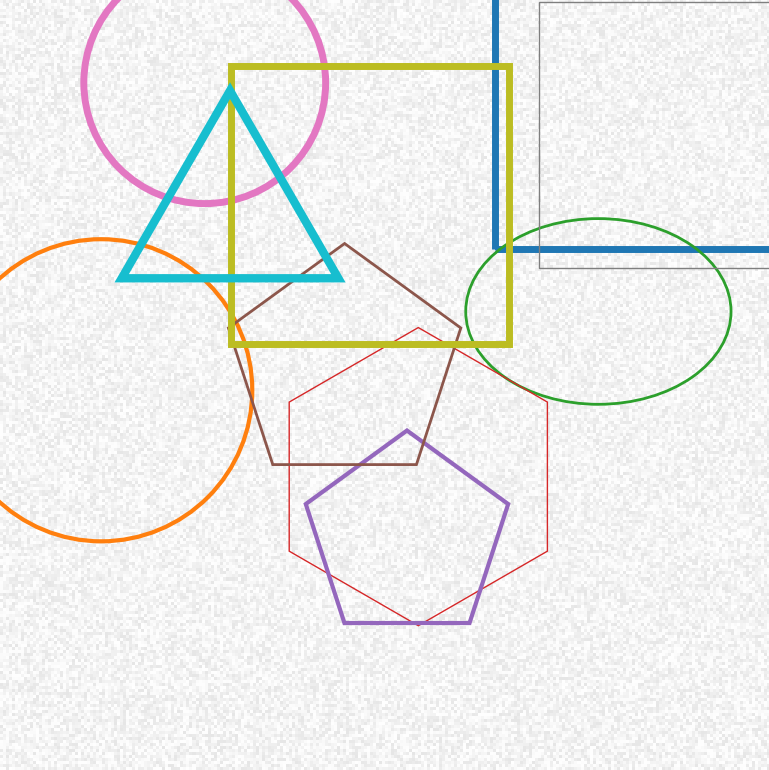[{"shape": "square", "thickness": 2.5, "radius": 0.97, "center": [0.836, 0.87]}, {"shape": "circle", "thickness": 1.5, "radius": 0.98, "center": [0.131, 0.493]}, {"shape": "oval", "thickness": 1, "radius": 0.86, "center": [0.777, 0.596]}, {"shape": "hexagon", "thickness": 0.5, "radius": 0.97, "center": [0.543, 0.381]}, {"shape": "pentagon", "thickness": 1.5, "radius": 0.69, "center": [0.529, 0.303]}, {"shape": "pentagon", "thickness": 1, "radius": 0.79, "center": [0.448, 0.525]}, {"shape": "circle", "thickness": 2.5, "radius": 0.79, "center": [0.266, 0.893]}, {"shape": "square", "thickness": 0.5, "radius": 0.86, "center": [0.873, 0.824]}, {"shape": "square", "thickness": 2.5, "radius": 0.9, "center": [0.481, 0.734]}, {"shape": "triangle", "thickness": 3, "radius": 0.81, "center": [0.299, 0.72]}]